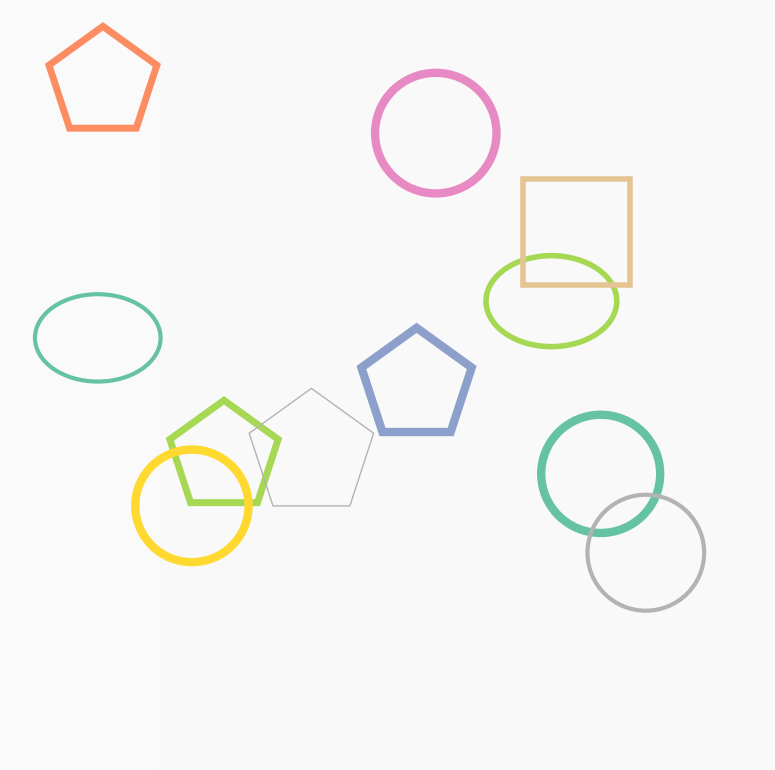[{"shape": "oval", "thickness": 1.5, "radius": 0.41, "center": [0.126, 0.561]}, {"shape": "circle", "thickness": 3, "radius": 0.38, "center": [0.775, 0.385]}, {"shape": "pentagon", "thickness": 2.5, "radius": 0.37, "center": [0.133, 0.893]}, {"shape": "pentagon", "thickness": 3, "radius": 0.37, "center": [0.538, 0.499]}, {"shape": "circle", "thickness": 3, "radius": 0.39, "center": [0.562, 0.827]}, {"shape": "pentagon", "thickness": 2.5, "radius": 0.37, "center": [0.289, 0.407]}, {"shape": "oval", "thickness": 2, "radius": 0.42, "center": [0.711, 0.609]}, {"shape": "circle", "thickness": 3, "radius": 0.37, "center": [0.248, 0.343]}, {"shape": "square", "thickness": 2, "radius": 0.34, "center": [0.744, 0.699]}, {"shape": "pentagon", "thickness": 0.5, "radius": 0.42, "center": [0.402, 0.411]}, {"shape": "circle", "thickness": 1.5, "radius": 0.38, "center": [0.833, 0.282]}]